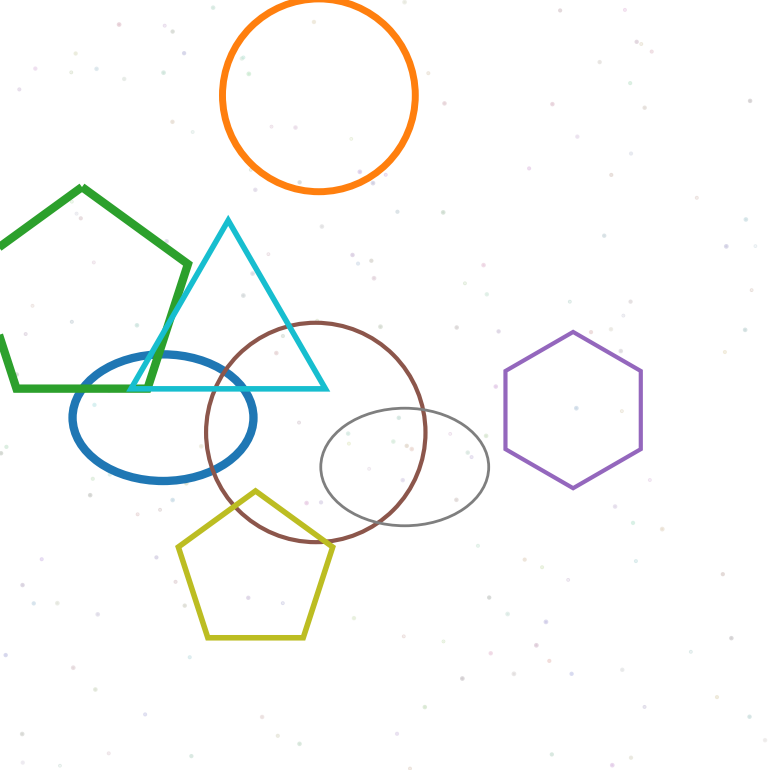[{"shape": "oval", "thickness": 3, "radius": 0.59, "center": [0.212, 0.458]}, {"shape": "circle", "thickness": 2.5, "radius": 0.63, "center": [0.414, 0.876]}, {"shape": "pentagon", "thickness": 3, "radius": 0.72, "center": [0.106, 0.612]}, {"shape": "hexagon", "thickness": 1.5, "radius": 0.51, "center": [0.744, 0.467]}, {"shape": "circle", "thickness": 1.5, "radius": 0.71, "center": [0.41, 0.438]}, {"shape": "oval", "thickness": 1, "radius": 0.55, "center": [0.526, 0.394]}, {"shape": "pentagon", "thickness": 2, "radius": 0.53, "center": [0.332, 0.257]}, {"shape": "triangle", "thickness": 2, "radius": 0.73, "center": [0.296, 0.568]}]